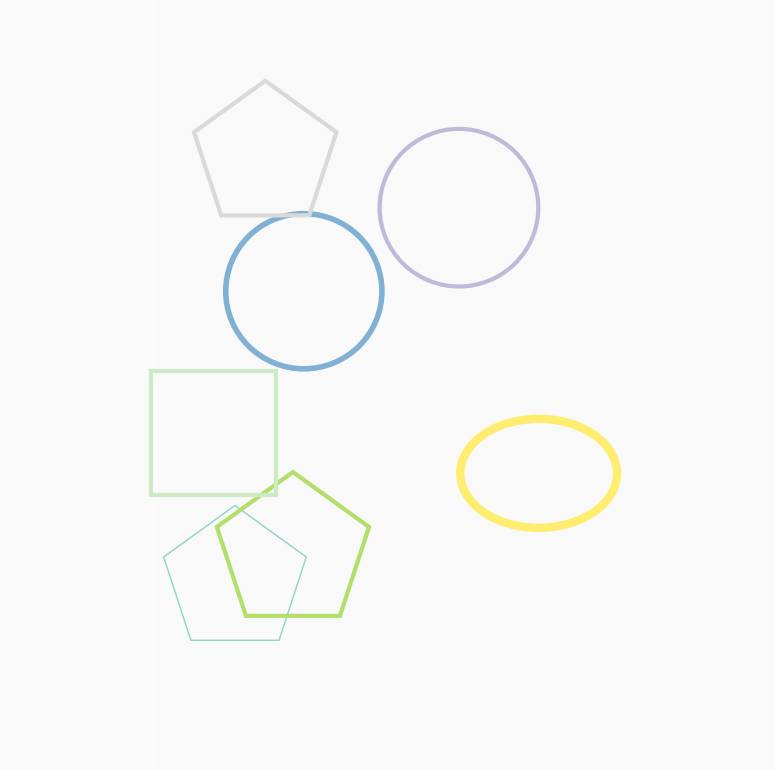[{"shape": "pentagon", "thickness": 0.5, "radius": 0.48, "center": [0.303, 0.247]}, {"shape": "circle", "thickness": 1.5, "radius": 0.51, "center": [0.592, 0.73]}, {"shape": "circle", "thickness": 2, "radius": 0.5, "center": [0.392, 0.622]}, {"shape": "pentagon", "thickness": 1.5, "radius": 0.52, "center": [0.378, 0.284]}, {"shape": "pentagon", "thickness": 1.5, "radius": 0.48, "center": [0.342, 0.798]}, {"shape": "square", "thickness": 1.5, "radius": 0.4, "center": [0.275, 0.438]}, {"shape": "oval", "thickness": 3, "radius": 0.51, "center": [0.695, 0.385]}]